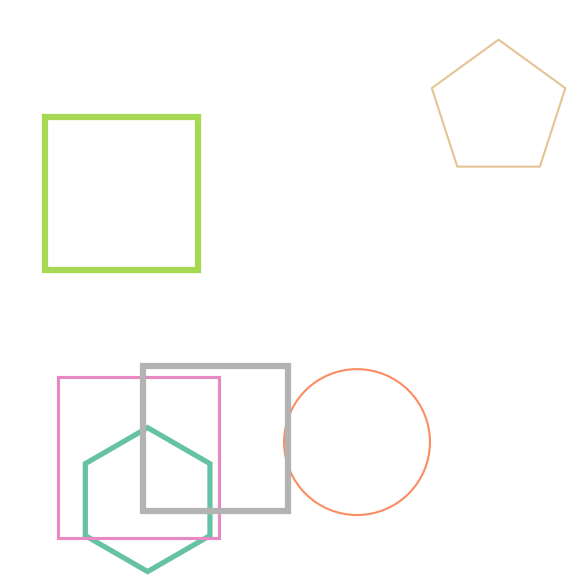[{"shape": "hexagon", "thickness": 2.5, "radius": 0.62, "center": [0.256, 0.134]}, {"shape": "circle", "thickness": 1, "radius": 0.63, "center": [0.618, 0.234]}, {"shape": "square", "thickness": 1.5, "radius": 0.7, "center": [0.241, 0.207]}, {"shape": "square", "thickness": 3, "radius": 0.66, "center": [0.21, 0.664]}, {"shape": "pentagon", "thickness": 1, "radius": 0.61, "center": [0.863, 0.809]}, {"shape": "square", "thickness": 3, "radius": 0.63, "center": [0.373, 0.24]}]